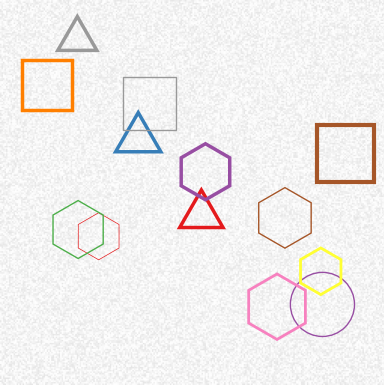[{"shape": "triangle", "thickness": 2.5, "radius": 0.32, "center": [0.523, 0.442]}, {"shape": "hexagon", "thickness": 0.5, "radius": 0.31, "center": [0.256, 0.386]}, {"shape": "triangle", "thickness": 2.5, "radius": 0.34, "center": [0.359, 0.64]}, {"shape": "hexagon", "thickness": 1, "radius": 0.38, "center": [0.203, 0.404]}, {"shape": "hexagon", "thickness": 2.5, "radius": 0.36, "center": [0.534, 0.554]}, {"shape": "circle", "thickness": 1, "radius": 0.42, "center": [0.838, 0.209]}, {"shape": "square", "thickness": 2.5, "radius": 0.32, "center": [0.122, 0.779]}, {"shape": "hexagon", "thickness": 2, "radius": 0.3, "center": [0.833, 0.295]}, {"shape": "square", "thickness": 3, "radius": 0.37, "center": [0.897, 0.601]}, {"shape": "hexagon", "thickness": 1, "radius": 0.39, "center": [0.74, 0.434]}, {"shape": "hexagon", "thickness": 2, "radius": 0.43, "center": [0.72, 0.203]}, {"shape": "square", "thickness": 1, "radius": 0.34, "center": [0.388, 0.732]}, {"shape": "triangle", "thickness": 2.5, "radius": 0.29, "center": [0.201, 0.898]}]